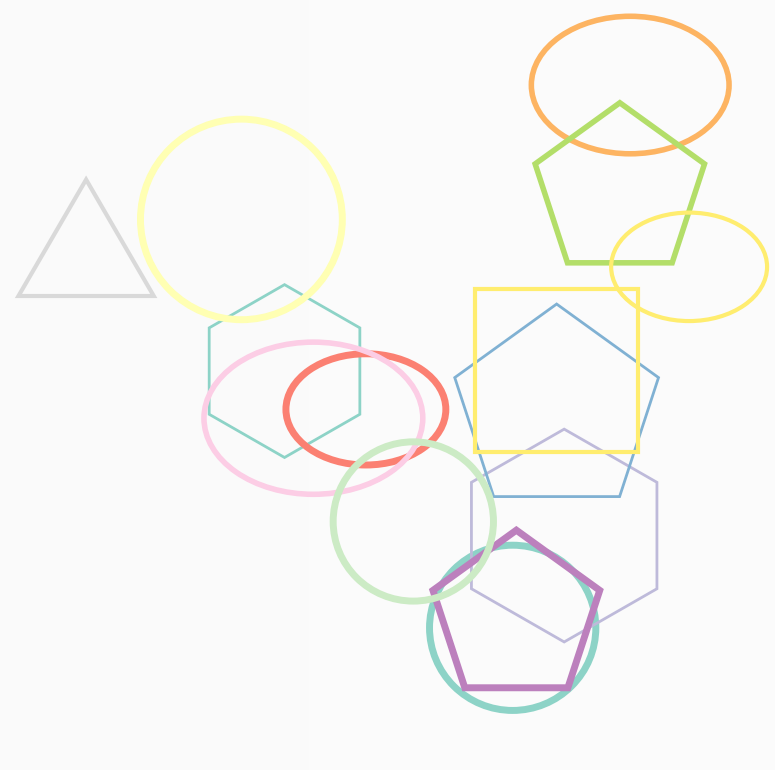[{"shape": "hexagon", "thickness": 1, "radius": 0.56, "center": [0.367, 0.518]}, {"shape": "circle", "thickness": 2.5, "radius": 0.54, "center": [0.662, 0.185]}, {"shape": "circle", "thickness": 2.5, "radius": 0.65, "center": [0.311, 0.715]}, {"shape": "hexagon", "thickness": 1, "radius": 0.69, "center": [0.728, 0.304]}, {"shape": "oval", "thickness": 2.5, "radius": 0.52, "center": [0.472, 0.468]}, {"shape": "pentagon", "thickness": 1, "radius": 0.69, "center": [0.718, 0.467]}, {"shape": "oval", "thickness": 2, "radius": 0.64, "center": [0.813, 0.89]}, {"shape": "pentagon", "thickness": 2, "radius": 0.57, "center": [0.8, 0.752]}, {"shape": "oval", "thickness": 2, "radius": 0.71, "center": [0.404, 0.457]}, {"shape": "triangle", "thickness": 1.5, "radius": 0.5, "center": [0.111, 0.666]}, {"shape": "pentagon", "thickness": 2.5, "radius": 0.57, "center": [0.666, 0.198]}, {"shape": "circle", "thickness": 2.5, "radius": 0.52, "center": [0.533, 0.323]}, {"shape": "oval", "thickness": 1.5, "radius": 0.5, "center": [0.889, 0.653]}, {"shape": "square", "thickness": 1.5, "radius": 0.53, "center": [0.718, 0.519]}]